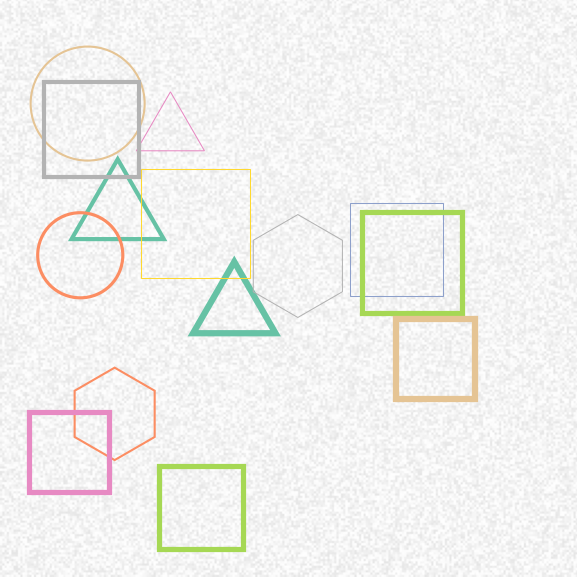[{"shape": "triangle", "thickness": 3, "radius": 0.41, "center": [0.406, 0.463]}, {"shape": "triangle", "thickness": 2, "radius": 0.46, "center": [0.204, 0.631]}, {"shape": "circle", "thickness": 1.5, "radius": 0.37, "center": [0.139, 0.557]}, {"shape": "hexagon", "thickness": 1, "radius": 0.4, "center": [0.199, 0.282]}, {"shape": "square", "thickness": 0.5, "radius": 0.4, "center": [0.686, 0.567]}, {"shape": "triangle", "thickness": 0.5, "radius": 0.34, "center": [0.295, 0.772]}, {"shape": "square", "thickness": 2.5, "radius": 0.35, "center": [0.12, 0.217]}, {"shape": "square", "thickness": 2.5, "radius": 0.36, "center": [0.347, 0.12]}, {"shape": "square", "thickness": 2.5, "radius": 0.43, "center": [0.714, 0.545]}, {"shape": "square", "thickness": 0.5, "radius": 0.47, "center": [0.339, 0.612]}, {"shape": "square", "thickness": 3, "radius": 0.34, "center": [0.754, 0.378]}, {"shape": "circle", "thickness": 1, "radius": 0.49, "center": [0.152, 0.82]}, {"shape": "hexagon", "thickness": 0.5, "radius": 0.45, "center": [0.516, 0.538]}, {"shape": "square", "thickness": 2, "radius": 0.41, "center": [0.159, 0.775]}]